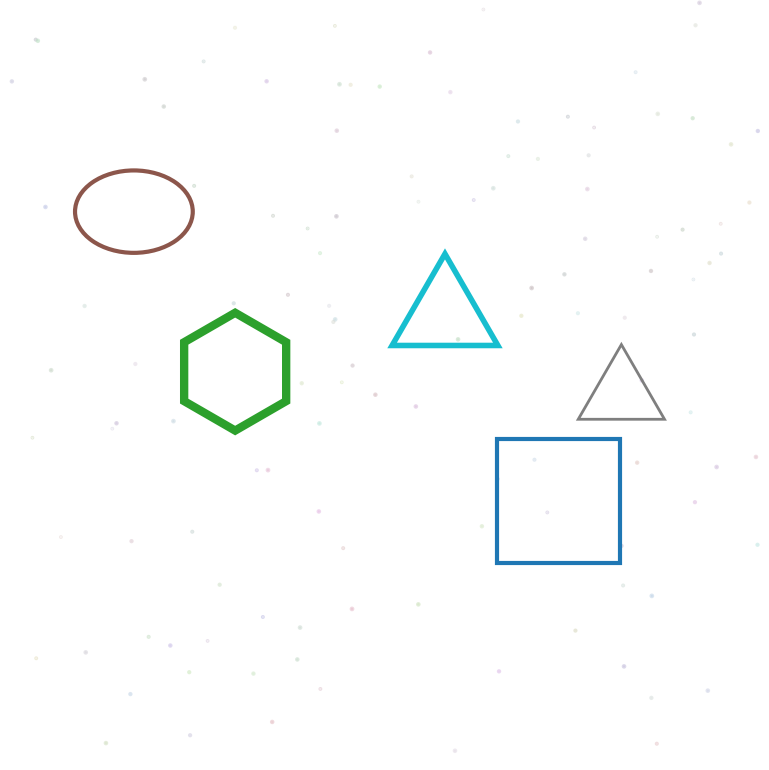[{"shape": "square", "thickness": 1.5, "radius": 0.4, "center": [0.726, 0.349]}, {"shape": "hexagon", "thickness": 3, "radius": 0.38, "center": [0.305, 0.517]}, {"shape": "oval", "thickness": 1.5, "radius": 0.38, "center": [0.174, 0.725]}, {"shape": "triangle", "thickness": 1, "radius": 0.32, "center": [0.807, 0.488]}, {"shape": "triangle", "thickness": 2, "radius": 0.4, "center": [0.578, 0.591]}]